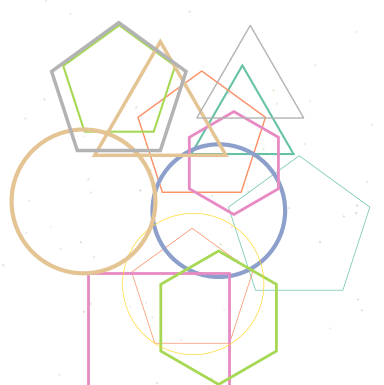[{"shape": "pentagon", "thickness": 0.5, "radius": 0.97, "center": [0.777, 0.402]}, {"shape": "triangle", "thickness": 1.5, "radius": 0.77, "center": [0.63, 0.677]}, {"shape": "pentagon", "thickness": 1, "radius": 0.87, "center": [0.524, 0.641]}, {"shape": "pentagon", "thickness": 0.5, "radius": 0.83, "center": [0.499, 0.242]}, {"shape": "circle", "thickness": 3, "radius": 0.86, "center": [0.568, 0.453]}, {"shape": "hexagon", "thickness": 2, "radius": 0.67, "center": [0.607, 0.577]}, {"shape": "square", "thickness": 2, "radius": 0.91, "center": [0.412, 0.108]}, {"shape": "hexagon", "thickness": 2, "radius": 0.87, "center": [0.568, 0.175]}, {"shape": "pentagon", "thickness": 1.5, "radius": 0.76, "center": [0.31, 0.782]}, {"shape": "circle", "thickness": 0.5, "radius": 0.92, "center": [0.502, 0.262]}, {"shape": "triangle", "thickness": 2.5, "radius": 0.98, "center": [0.416, 0.695]}, {"shape": "circle", "thickness": 3, "radius": 0.93, "center": [0.217, 0.477]}, {"shape": "pentagon", "thickness": 2.5, "radius": 0.92, "center": [0.309, 0.758]}, {"shape": "triangle", "thickness": 1, "radius": 0.8, "center": [0.65, 0.774]}]